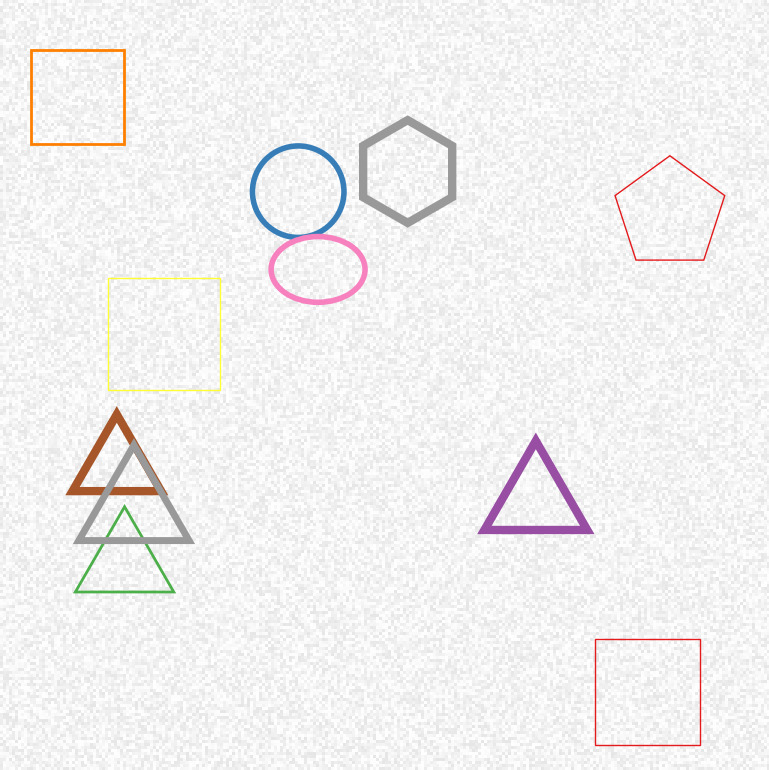[{"shape": "pentagon", "thickness": 0.5, "radius": 0.37, "center": [0.87, 0.723]}, {"shape": "square", "thickness": 0.5, "radius": 0.34, "center": [0.841, 0.101]}, {"shape": "circle", "thickness": 2, "radius": 0.3, "center": [0.387, 0.751]}, {"shape": "triangle", "thickness": 1, "radius": 0.37, "center": [0.162, 0.268]}, {"shape": "triangle", "thickness": 3, "radius": 0.39, "center": [0.696, 0.35]}, {"shape": "square", "thickness": 1, "radius": 0.3, "center": [0.101, 0.874]}, {"shape": "square", "thickness": 0.5, "radius": 0.36, "center": [0.212, 0.566]}, {"shape": "triangle", "thickness": 3, "radius": 0.33, "center": [0.152, 0.395]}, {"shape": "oval", "thickness": 2, "radius": 0.3, "center": [0.413, 0.65]}, {"shape": "hexagon", "thickness": 3, "radius": 0.33, "center": [0.529, 0.777]}, {"shape": "triangle", "thickness": 2.5, "radius": 0.41, "center": [0.174, 0.339]}]